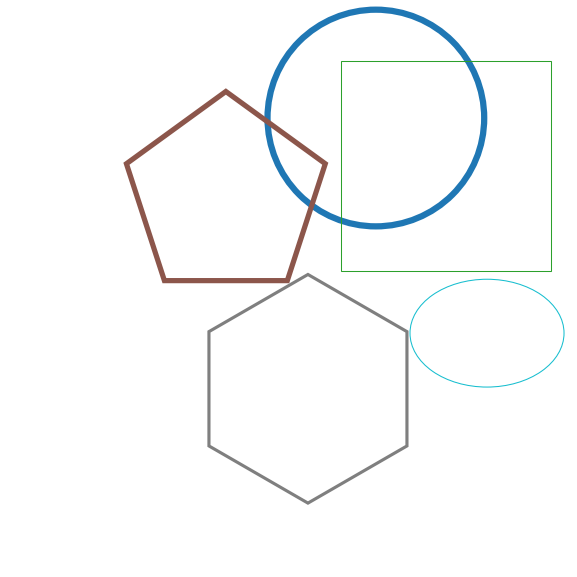[{"shape": "circle", "thickness": 3, "radius": 0.94, "center": [0.651, 0.795]}, {"shape": "square", "thickness": 0.5, "radius": 0.91, "center": [0.773, 0.712]}, {"shape": "pentagon", "thickness": 2.5, "radius": 0.91, "center": [0.391, 0.66]}, {"shape": "hexagon", "thickness": 1.5, "radius": 0.99, "center": [0.533, 0.326]}, {"shape": "oval", "thickness": 0.5, "radius": 0.67, "center": [0.843, 0.422]}]